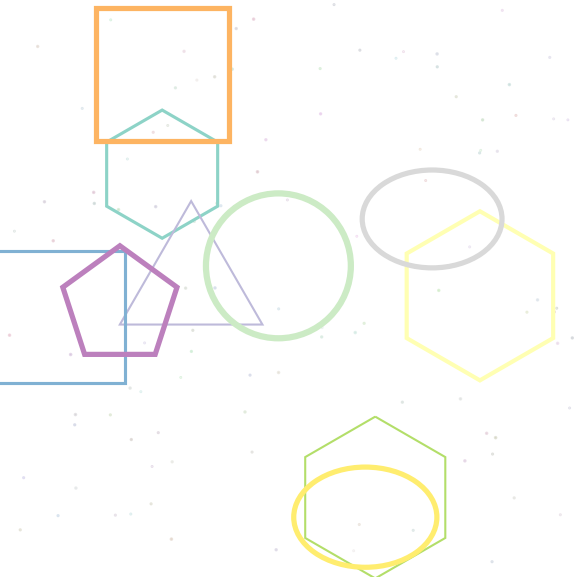[{"shape": "hexagon", "thickness": 1.5, "radius": 0.55, "center": [0.281, 0.698]}, {"shape": "hexagon", "thickness": 2, "radius": 0.73, "center": [0.831, 0.487]}, {"shape": "triangle", "thickness": 1, "radius": 0.71, "center": [0.331, 0.508]}, {"shape": "square", "thickness": 1.5, "radius": 0.57, "center": [0.103, 0.45]}, {"shape": "square", "thickness": 2.5, "radius": 0.57, "center": [0.281, 0.87]}, {"shape": "hexagon", "thickness": 1, "radius": 0.7, "center": [0.65, 0.138]}, {"shape": "oval", "thickness": 2.5, "radius": 0.61, "center": [0.748, 0.62]}, {"shape": "pentagon", "thickness": 2.5, "radius": 0.52, "center": [0.208, 0.47]}, {"shape": "circle", "thickness": 3, "radius": 0.63, "center": [0.482, 0.539]}, {"shape": "oval", "thickness": 2.5, "radius": 0.62, "center": [0.633, 0.104]}]